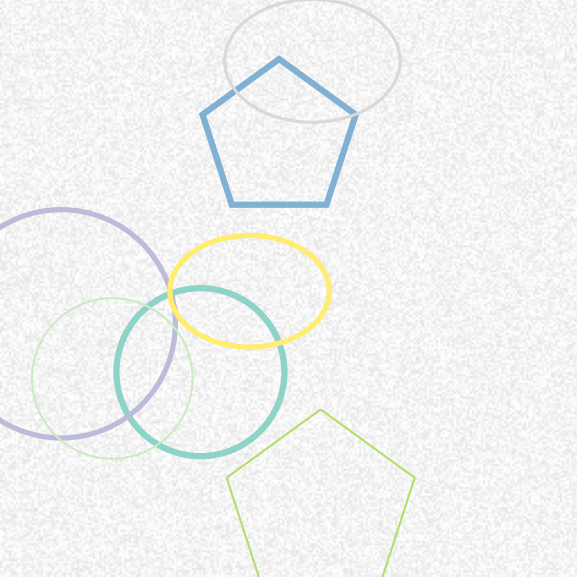[{"shape": "circle", "thickness": 3, "radius": 0.73, "center": [0.347, 0.355]}, {"shape": "circle", "thickness": 2.5, "radius": 0.99, "center": [0.106, 0.438]}, {"shape": "pentagon", "thickness": 3, "radius": 0.7, "center": [0.483, 0.757]}, {"shape": "pentagon", "thickness": 1, "radius": 0.86, "center": [0.555, 0.119]}, {"shape": "oval", "thickness": 1.5, "radius": 0.76, "center": [0.541, 0.894]}, {"shape": "circle", "thickness": 1, "radius": 0.7, "center": [0.194, 0.344]}, {"shape": "oval", "thickness": 2.5, "radius": 0.69, "center": [0.432, 0.495]}]